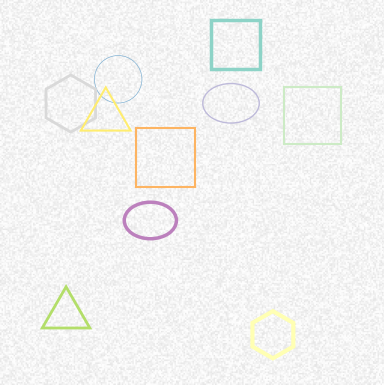[{"shape": "square", "thickness": 2.5, "radius": 0.32, "center": [0.612, 0.885]}, {"shape": "hexagon", "thickness": 3, "radius": 0.31, "center": [0.709, 0.131]}, {"shape": "oval", "thickness": 1, "radius": 0.37, "center": [0.6, 0.732]}, {"shape": "circle", "thickness": 0.5, "radius": 0.31, "center": [0.307, 0.794]}, {"shape": "square", "thickness": 1.5, "radius": 0.38, "center": [0.43, 0.592]}, {"shape": "triangle", "thickness": 2, "radius": 0.36, "center": [0.172, 0.184]}, {"shape": "hexagon", "thickness": 2, "radius": 0.37, "center": [0.184, 0.731]}, {"shape": "oval", "thickness": 2.5, "radius": 0.34, "center": [0.39, 0.427]}, {"shape": "square", "thickness": 1.5, "radius": 0.37, "center": [0.812, 0.7]}, {"shape": "triangle", "thickness": 1.5, "radius": 0.37, "center": [0.275, 0.698]}]